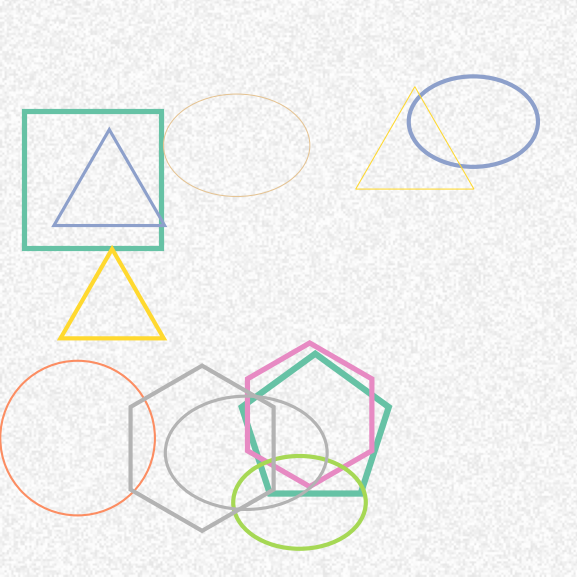[{"shape": "pentagon", "thickness": 3, "radius": 0.67, "center": [0.546, 0.253]}, {"shape": "square", "thickness": 2.5, "radius": 0.59, "center": [0.16, 0.689]}, {"shape": "circle", "thickness": 1, "radius": 0.67, "center": [0.134, 0.241]}, {"shape": "triangle", "thickness": 1.5, "radius": 0.55, "center": [0.189, 0.664]}, {"shape": "oval", "thickness": 2, "radius": 0.56, "center": [0.82, 0.789]}, {"shape": "hexagon", "thickness": 2.5, "radius": 0.62, "center": [0.536, 0.281]}, {"shape": "oval", "thickness": 2, "radius": 0.57, "center": [0.519, 0.129]}, {"shape": "triangle", "thickness": 2, "radius": 0.52, "center": [0.194, 0.465]}, {"shape": "triangle", "thickness": 0.5, "radius": 0.59, "center": [0.718, 0.731]}, {"shape": "oval", "thickness": 0.5, "radius": 0.63, "center": [0.41, 0.748]}, {"shape": "hexagon", "thickness": 2, "radius": 0.72, "center": [0.35, 0.223]}, {"shape": "oval", "thickness": 1.5, "radius": 0.7, "center": [0.426, 0.215]}]